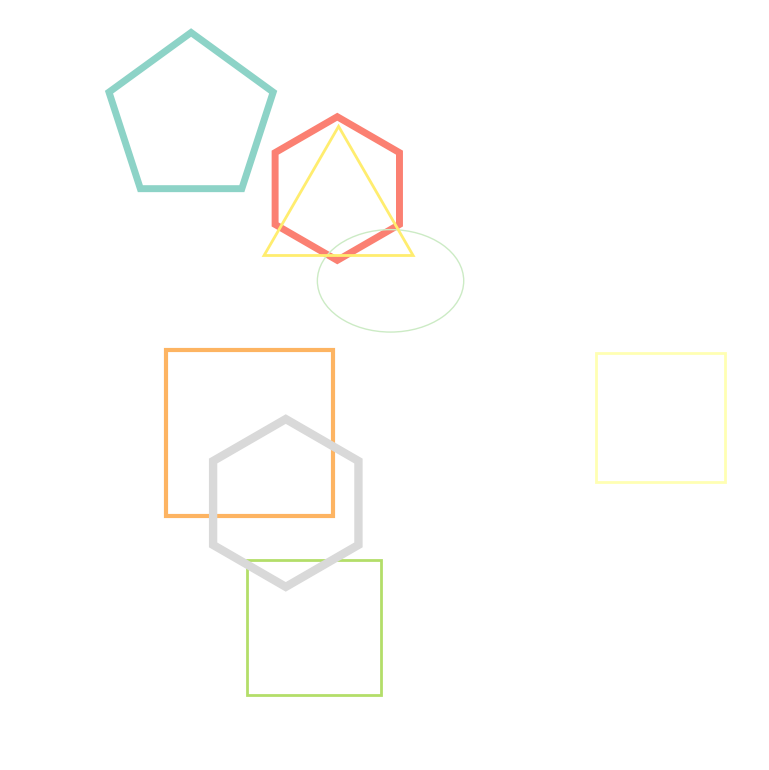[{"shape": "pentagon", "thickness": 2.5, "radius": 0.56, "center": [0.248, 0.846]}, {"shape": "square", "thickness": 1, "radius": 0.42, "center": [0.858, 0.458]}, {"shape": "hexagon", "thickness": 2.5, "radius": 0.47, "center": [0.438, 0.755]}, {"shape": "square", "thickness": 1.5, "radius": 0.54, "center": [0.324, 0.438]}, {"shape": "square", "thickness": 1, "radius": 0.44, "center": [0.408, 0.185]}, {"shape": "hexagon", "thickness": 3, "radius": 0.54, "center": [0.371, 0.347]}, {"shape": "oval", "thickness": 0.5, "radius": 0.48, "center": [0.507, 0.635]}, {"shape": "triangle", "thickness": 1, "radius": 0.56, "center": [0.44, 0.724]}]